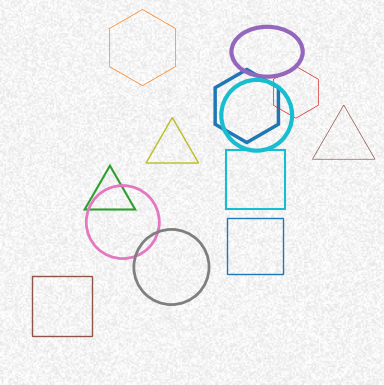[{"shape": "hexagon", "thickness": 2.5, "radius": 0.47, "center": [0.641, 0.725]}, {"shape": "square", "thickness": 1, "radius": 0.36, "center": [0.662, 0.36]}, {"shape": "hexagon", "thickness": 0.5, "radius": 0.49, "center": [0.37, 0.877]}, {"shape": "triangle", "thickness": 1.5, "radius": 0.38, "center": [0.286, 0.494]}, {"shape": "hexagon", "thickness": 0.5, "radius": 0.34, "center": [0.768, 0.76]}, {"shape": "oval", "thickness": 3, "radius": 0.46, "center": [0.694, 0.866]}, {"shape": "square", "thickness": 1, "radius": 0.39, "center": [0.161, 0.205]}, {"shape": "triangle", "thickness": 0.5, "radius": 0.47, "center": [0.893, 0.633]}, {"shape": "circle", "thickness": 2, "radius": 0.47, "center": [0.319, 0.423]}, {"shape": "circle", "thickness": 2, "radius": 0.49, "center": [0.445, 0.306]}, {"shape": "triangle", "thickness": 1, "radius": 0.39, "center": [0.447, 0.616]}, {"shape": "circle", "thickness": 3, "radius": 0.46, "center": [0.667, 0.701]}, {"shape": "square", "thickness": 1.5, "radius": 0.38, "center": [0.663, 0.534]}]